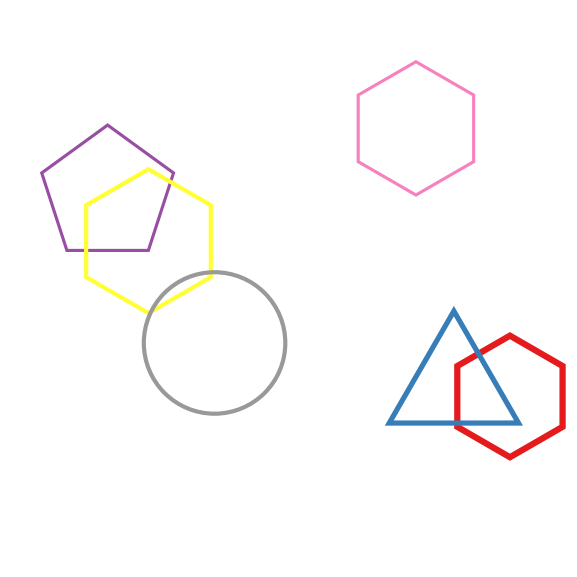[{"shape": "hexagon", "thickness": 3, "radius": 0.53, "center": [0.883, 0.313]}, {"shape": "triangle", "thickness": 2.5, "radius": 0.65, "center": [0.786, 0.331]}, {"shape": "pentagon", "thickness": 1.5, "radius": 0.6, "center": [0.186, 0.663]}, {"shape": "hexagon", "thickness": 2, "radius": 0.62, "center": [0.257, 0.582]}, {"shape": "hexagon", "thickness": 1.5, "radius": 0.58, "center": [0.72, 0.777]}, {"shape": "circle", "thickness": 2, "radius": 0.61, "center": [0.372, 0.405]}]